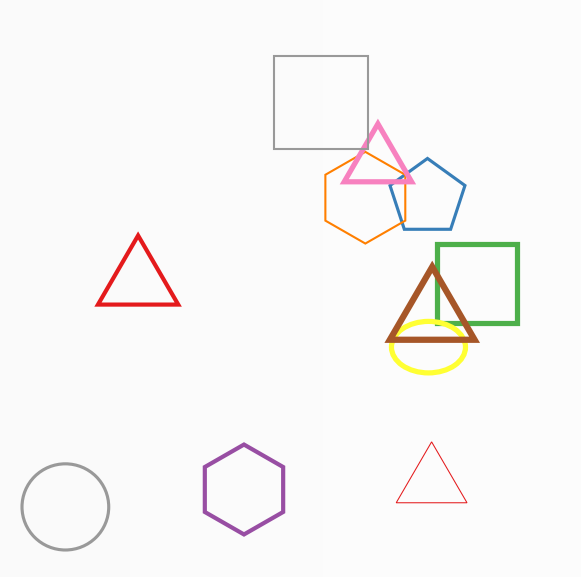[{"shape": "triangle", "thickness": 0.5, "radius": 0.35, "center": [0.743, 0.164]}, {"shape": "triangle", "thickness": 2, "radius": 0.4, "center": [0.238, 0.512]}, {"shape": "pentagon", "thickness": 1.5, "radius": 0.34, "center": [0.735, 0.657]}, {"shape": "square", "thickness": 2.5, "radius": 0.34, "center": [0.821, 0.509]}, {"shape": "hexagon", "thickness": 2, "radius": 0.39, "center": [0.42, 0.152]}, {"shape": "hexagon", "thickness": 1, "radius": 0.4, "center": [0.629, 0.657]}, {"shape": "oval", "thickness": 2.5, "radius": 0.32, "center": [0.737, 0.398]}, {"shape": "triangle", "thickness": 3, "radius": 0.42, "center": [0.744, 0.453]}, {"shape": "triangle", "thickness": 2.5, "radius": 0.33, "center": [0.65, 0.718]}, {"shape": "circle", "thickness": 1.5, "radius": 0.37, "center": [0.112, 0.121]}, {"shape": "square", "thickness": 1, "radius": 0.4, "center": [0.552, 0.822]}]